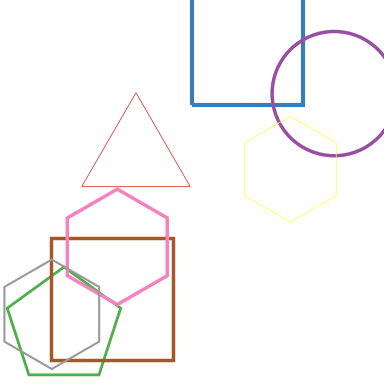[{"shape": "triangle", "thickness": 0.5, "radius": 0.81, "center": [0.353, 0.597]}, {"shape": "square", "thickness": 3, "radius": 0.72, "center": [0.643, 0.872]}, {"shape": "pentagon", "thickness": 2, "radius": 0.77, "center": [0.166, 0.152]}, {"shape": "circle", "thickness": 2.5, "radius": 0.81, "center": [0.868, 0.757]}, {"shape": "hexagon", "thickness": 0.5, "radius": 0.69, "center": [0.754, 0.56]}, {"shape": "square", "thickness": 2.5, "radius": 0.79, "center": [0.291, 0.223]}, {"shape": "hexagon", "thickness": 2.5, "radius": 0.75, "center": [0.305, 0.359]}, {"shape": "hexagon", "thickness": 1.5, "radius": 0.71, "center": [0.135, 0.184]}]